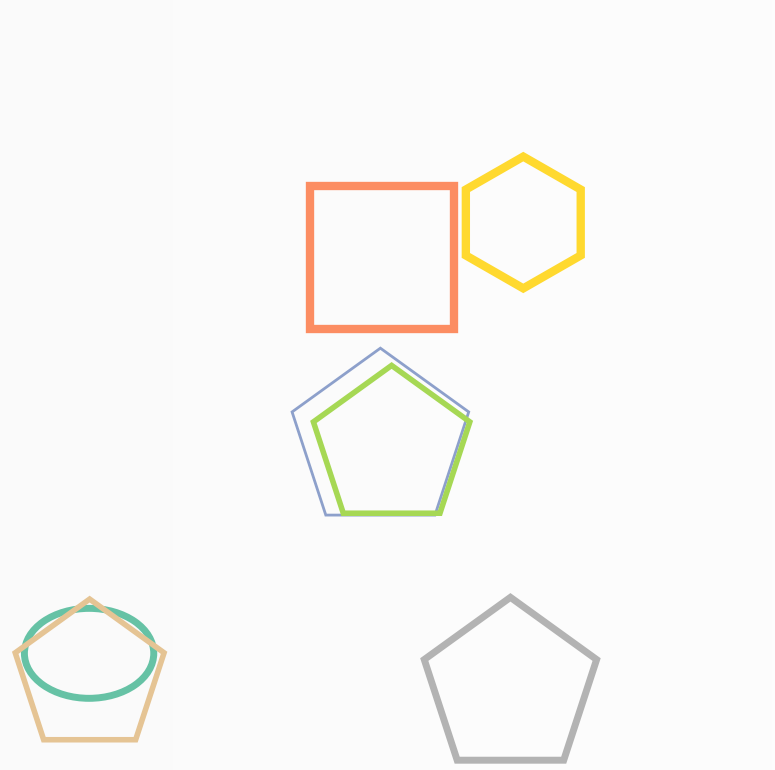[{"shape": "oval", "thickness": 2.5, "radius": 0.42, "center": [0.115, 0.152]}, {"shape": "square", "thickness": 3, "radius": 0.46, "center": [0.493, 0.666]}, {"shape": "pentagon", "thickness": 1, "radius": 0.6, "center": [0.491, 0.428]}, {"shape": "pentagon", "thickness": 2, "radius": 0.53, "center": [0.505, 0.419]}, {"shape": "hexagon", "thickness": 3, "radius": 0.43, "center": [0.675, 0.711]}, {"shape": "pentagon", "thickness": 2, "radius": 0.5, "center": [0.116, 0.121]}, {"shape": "pentagon", "thickness": 2.5, "radius": 0.58, "center": [0.659, 0.107]}]